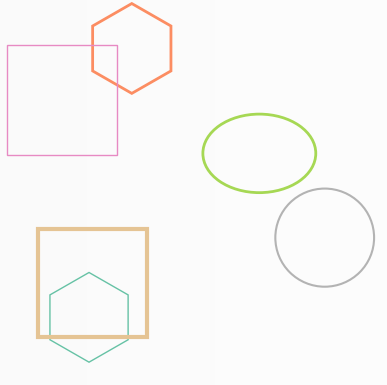[{"shape": "hexagon", "thickness": 1, "radius": 0.58, "center": [0.23, 0.176]}, {"shape": "hexagon", "thickness": 2, "radius": 0.58, "center": [0.34, 0.874]}, {"shape": "square", "thickness": 1, "radius": 0.71, "center": [0.159, 0.741]}, {"shape": "oval", "thickness": 2, "radius": 0.73, "center": [0.669, 0.602]}, {"shape": "square", "thickness": 3, "radius": 0.7, "center": [0.238, 0.265]}, {"shape": "circle", "thickness": 1.5, "radius": 0.64, "center": [0.838, 0.383]}]